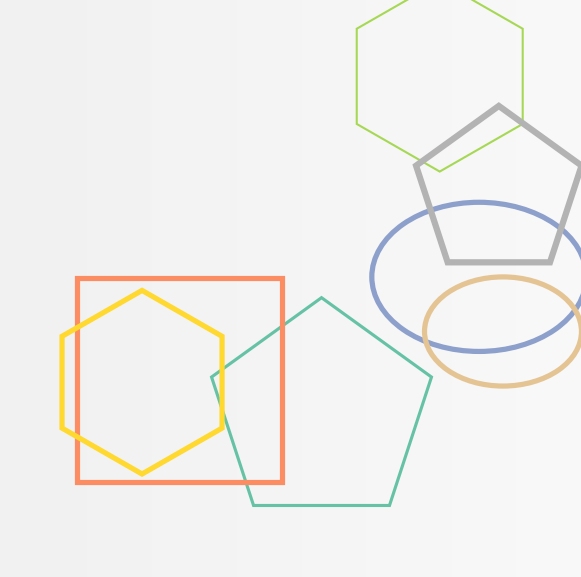[{"shape": "pentagon", "thickness": 1.5, "radius": 0.99, "center": [0.553, 0.285]}, {"shape": "square", "thickness": 2.5, "radius": 0.88, "center": [0.309, 0.341]}, {"shape": "oval", "thickness": 2.5, "radius": 0.92, "center": [0.824, 0.52]}, {"shape": "hexagon", "thickness": 1, "radius": 0.82, "center": [0.757, 0.867]}, {"shape": "hexagon", "thickness": 2.5, "radius": 0.79, "center": [0.244, 0.337]}, {"shape": "oval", "thickness": 2.5, "radius": 0.68, "center": [0.865, 0.425]}, {"shape": "pentagon", "thickness": 3, "radius": 0.75, "center": [0.858, 0.666]}]